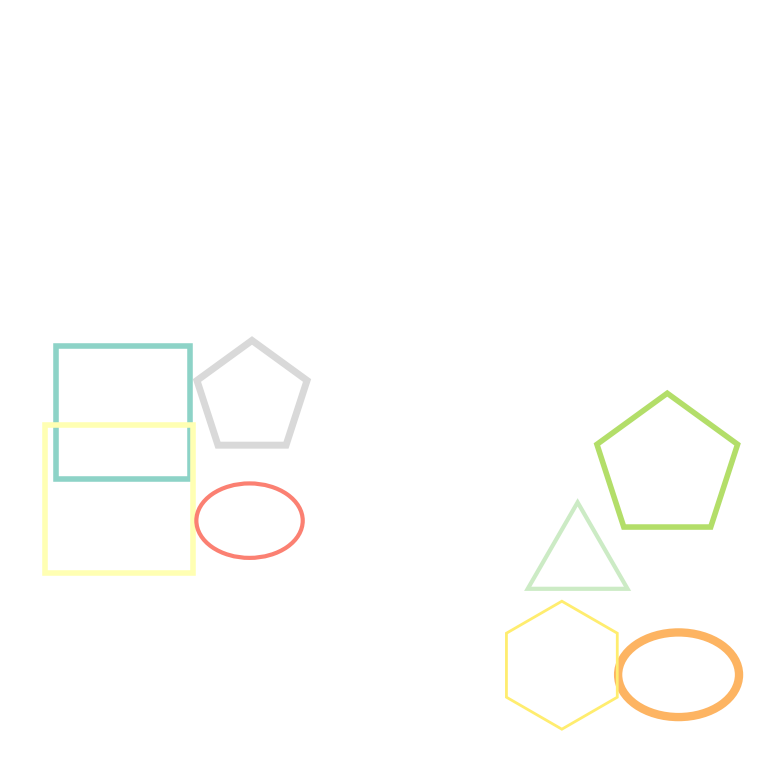[{"shape": "square", "thickness": 2, "radius": 0.43, "center": [0.16, 0.464]}, {"shape": "square", "thickness": 2, "radius": 0.48, "center": [0.154, 0.352]}, {"shape": "oval", "thickness": 1.5, "radius": 0.35, "center": [0.324, 0.324]}, {"shape": "oval", "thickness": 3, "radius": 0.39, "center": [0.881, 0.124]}, {"shape": "pentagon", "thickness": 2, "radius": 0.48, "center": [0.867, 0.393]}, {"shape": "pentagon", "thickness": 2.5, "radius": 0.38, "center": [0.327, 0.483]}, {"shape": "triangle", "thickness": 1.5, "radius": 0.37, "center": [0.75, 0.273]}, {"shape": "hexagon", "thickness": 1, "radius": 0.42, "center": [0.73, 0.136]}]